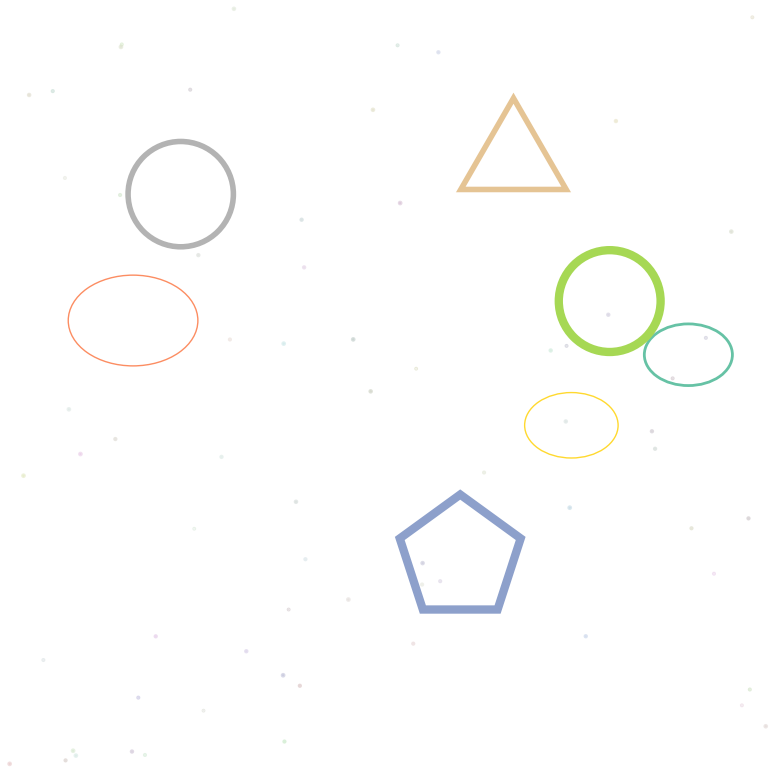[{"shape": "oval", "thickness": 1, "radius": 0.29, "center": [0.894, 0.539]}, {"shape": "oval", "thickness": 0.5, "radius": 0.42, "center": [0.173, 0.584]}, {"shape": "pentagon", "thickness": 3, "radius": 0.41, "center": [0.598, 0.275]}, {"shape": "circle", "thickness": 3, "radius": 0.33, "center": [0.792, 0.609]}, {"shape": "oval", "thickness": 0.5, "radius": 0.3, "center": [0.742, 0.448]}, {"shape": "triangle", "thickness": 2, "radius": 0.4, "center": [0.667, 0.793]}, {"shape": "circle", "thickness": 2, "radius": 0.34, "center": [0.235, 0.748]}]